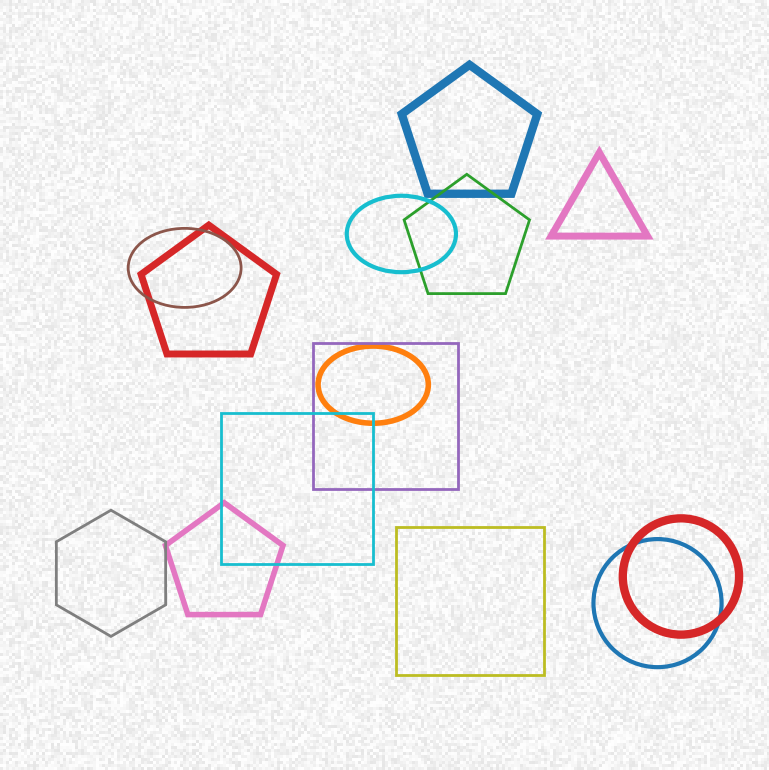[{"shape": "circle", "thickness": 1.5, "radius": 0.42, "center": [0.854, 0.217]}, {"shape": "pentagon", "thickness": 3, "radius": 0.46, "center": [0.61, 0.823]}, {"shape": "oval", "thickness": 2, "radius": 0.36, "center": [0.485, 0.5]}, {"shape": "pentagon", "thickness": 1, "radius": 0.43, "center": [0.606, 0.688]}, {"shape": "pentagon", "thickness": 2.5, "radius": 0.46, "center": [0.271, 0.615]}, {"shape": "circle", "thickness": 3, "radius": 0.38, "center": [0.884, 0.251]}, {"shape": "square", "thickness": 1, "radius": 0.47, "center": [0.501, 0.46]}, {"shape": "oval", "thickness": 1, "radius": 0.37, "center": [0.24, 0.652]}, {"shape": "pentagon", "thickness": 2, "radius": 0.4, "center": [0.291, 0.267]}, {"shape": "triangle", "thickness": 2.5, "radius": 0.36, "center": [0.778, 0.73]}, {"shape": "hexagon", "thickness": 1, "radius": 0.41, "center": [0.144, 0.255]}, {"shape": "square", "thickness": 1, "radius": 0.48, "center": [0.611, 0.219]}, {"shape": "oval", "thickness": 1.5, "radius": 0.35, "center": [0.521, 0.696]}, {"shape": "square", "thickness": 1, "radius": 0.49, "center": [0.386, 0.366]}]